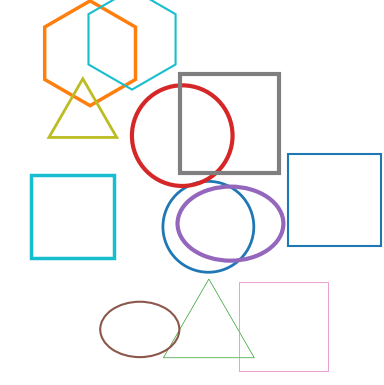[{"shape": "circle", "thickness": 2, "radius": 0.59, "center": [0.541, 0.411]}, {"shape": "square", "thickness": 1.5, "radius": 0.6, "center": [0.869, 0.48]}, {"shape": "hexagon", "thickness": 2.5, "radius": 0.68, "center": [0.234, 0.862]}, {"shape": "triangle", "thickness": 0.5, "radius": 0.68, "center": [0.542, 0.139]}, {"shape": "circle", "thickness": 3, "radius": 0.65, "center": [0.473, 0.648]}, {"shape": "oval", "thickness": 3, "radius": 0.69, "center": [0.599, 0.419]}, {"shape": "oval", "thickness": 1.5, "radius": 0.51, "center": [0.363, 0.144]}, {"shape": "square", "thickness": 0.5, "radius": 0.58, "center": [0.737, 0.153]}, {"shape": "square", "thickness": 3, "radius": 0.64, "center": [0.596, 0.679]}, {"shape": "triangle", "thickness": 2, "radius": 0.51, "center": [0.215, 0.694]}, {"shape": "square", "thickness": 2.5, "radius": 0.54, "center": [0.187, 0.438]}, {"shape": "hexagon", "thickness": 1.5, "radius": 0.65, "center": [0.343, 0.898]}]